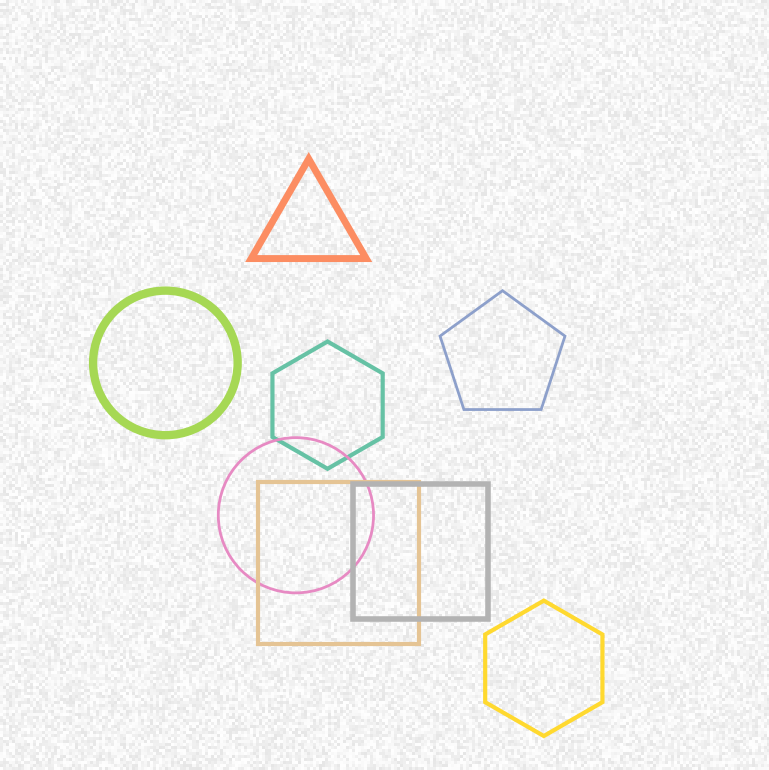[{"shape": "hexagon", "thickness": 1.5, "radius": 0.41, "center": [0.425, 0.474]}, {"shape": "triangle", "thickness": 2.5, "radius": 0.43, "center": [0.401, 0.707]}, {"shape": "pentagon", "thickness": 1, "radius": 0.43, "center": [0.653, 0.537]}, {"shape": "circle", "thickness": 1, "radius": 0.5, "center": [0.384, 0.331]}, {"shape": "circle", "thickness": 3, "radius": 0.47, "center": [0.215, 0.529]}, {"shape": "hexagon", "thickness": 1.5, "radius": 0.44, "center": [0.706, 0.132]}, {"shape": "square", "thickness": 1.5, "radius": 0.52, "center": [0.439, 0.269]}, {"shape": "square", "thickness": 2, "radius": 0.44, "center": [0.546, 0.284]}]